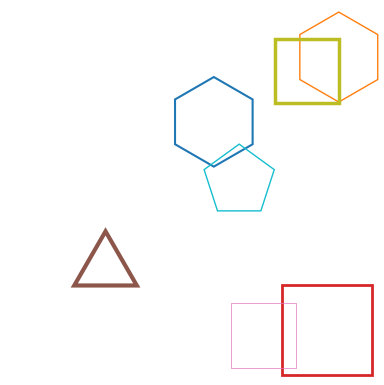[{"shape": "hexagon", "thickness": 1.5, "radius": 0.58, "center": [0.555, 0.684]}, {"shape": "hexagon", "thickness": 1, "radius": 0.58, "center": [0.88, 0.852]}, {"shape": "square", "thickness": 2, "radius": 0.59, "center": [0.848, 0.143]}, {"shape": "triangle", "thickness": 3, "radius": 0.47, "center": [0.274, 0.305]}, {"shape": "square", "thickness": 0.5, "radius": 0.42, "center": [0.685, 0.129]}, {"shape": "square", "thickness": 2.5, "radius": 0.41, "center": [0.797, 0.815]}, {"shape": "pentagon", "thickness": 1, "radius": 0.48, "center": [0.621, 0.53]}]